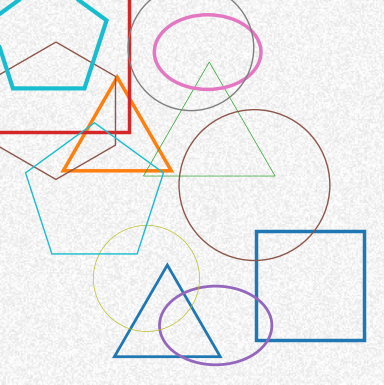[{"shape": "triangle", "thickness": 2, "radius": 0.79, "center": [0.435, 0.153]}, {"shape": "square", "thickness": 2.5, "radius": 0.7, "center": [0.805, 0.258]}, {"shape": "triangle", "thickness": 2.5, "radius": 0.81, "center": [0.305, 0.637]}, {"shape": "triangle", "thickness": 0.5, "radius": 0.99, "center": [0.544, 0.641]}, {"shape": "square", "thickness": 2.5, "radius": 0.88, "center": [0.158, 0.834]}, {"shape": "oval", "thickness": 2, "radius": 0.73, "center": [0.56, 0.155]}, {"shape": "circle", "thickness": 1, "radius": 0.98, "center": [0.661, 0.519]}, {"shape": "hexagon", "thickness": 1, "radius": 0.89, "center": [0.145, 0.712]}, {"shape": "oval", "thickness": 2.5, "radius": 0.69, "center": [0.539, 0.865]}, {"shape": "circle", "thickness": 1, "radius": 0.82, "center": [0.496, 0.876]}, {"shape": "circle", "thickness": 0.5, "radius": 0.69, "center": [0.38, 0.277]}, {"shape": "pentagon", "thickness": 1, "radius": 0.94, "center": [0.245, 0.493]}, {"shape": "pentagon", "thickness": 3, "radius": 0.79, "center": [0.126, 0.898]}]